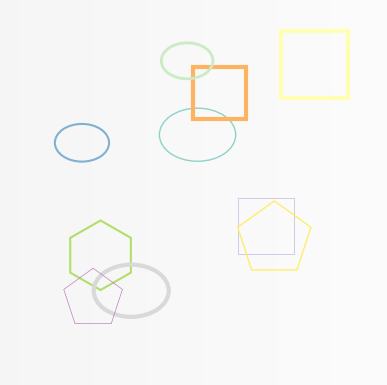[{"shape": "oval", "thickness": 1, "radius": 0.49, "center": [0.51, 0.65]}, {"shape": "square", "thickness": 3, "radius": 0.43, "center": [0.811, 0.832]}, {"shape": "square", "thickness": 0.5, "radius": 0.36, "center": [0.687, 0.413]}, {"shape": "oval", "thickness": 1.5, "radius": 0.35, "center": [0.212, 0.629]}, {"shape": "square", "thickness": 3, "radius": 0.34, "center": [0.566, 0.758]}, {"shape": "hexagon", "thickness": 1.5, "radius": 0.45, "center": [0.259, 0.337]}, {"shape": "oval", "thickness": 3, "radius": 0.48, "center": [0.339, 0.245]}, {"shape": "pentagon", "thickness": 0.5, "radius": 0.4, "center": [0.24, 0.224]}, {"shape": "oval", "thickness": 2, "radius": 0.33, "center": [0.483, 0.842]}, {"shape": "pentagon", "thickness": 1, "radius": 0.5, "center": [0.708, 0.379]}]